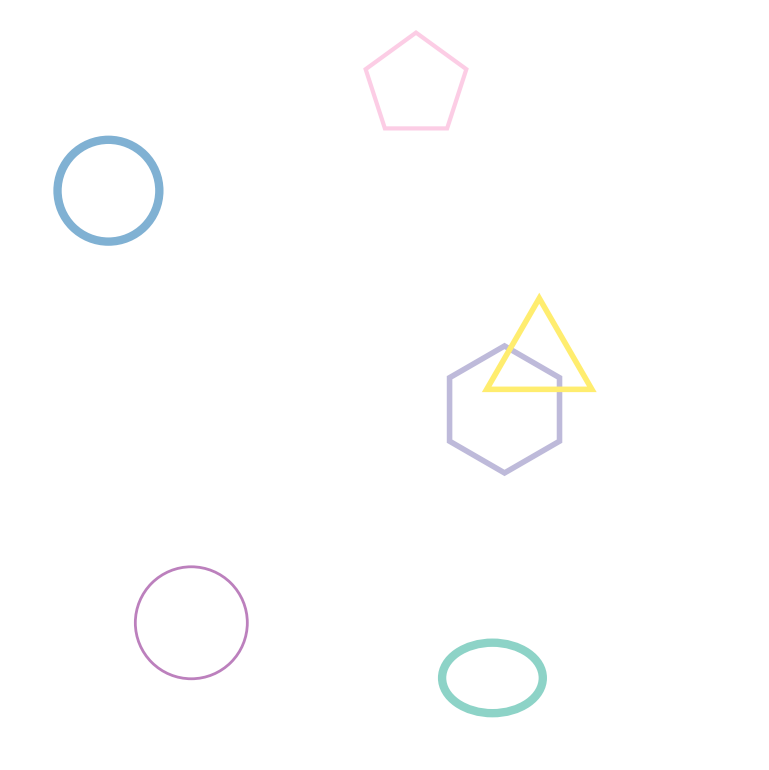[{"shape": "oval", "thickness": 3, "radius": 0.33, "center": [0.64, 0.12]}, {"shape": "hexagon", "thickness": 2, "radius": 0.41, "center": [0.655, 0.468]}, {"shape": "circle", "thickness": 3, "radius": 0.33, "center": [0.141, 0.752]}, {"shape": "pentagon", "thickness": 1.5, "radius": 0.34, "center": [0.54, 0.889]}, {"shape": "circle", "thickness": 1, "radius": 0.36, "center": [0.248, 0.191]}, {"shape": "triangle", "thickness": 2, "radius": 0.39, "center": [0.7, 0.534]}]